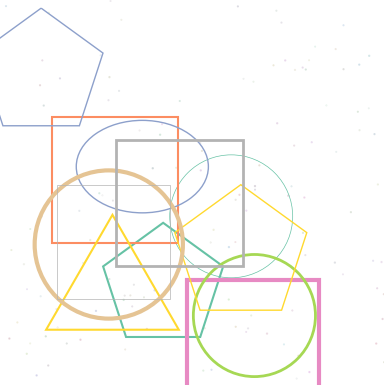[{"shape": "pentagon", "thickness": 1.5, "radius": 0.82, "center": [0.424, 0.257]}, {"shape": "circle", "thickness": 0.5, "radius": 0.8, "center": [0.601, 0.438]}, {"shape": "square", "thickness": 1.5, "radius": 0.82, "center": [0.299, 0.532]}, {"shape": "oval", "thickness": 1, "radius": 0.86, "center": [0.37, 0.567]}, {"shape": "pentagon", "thickness": 1, "radius": 0.84, "center": [0.107, 0.81]}, {"shape": "square", "thickness": 3, "radius": 0.86, "center": [0.657, 0.102]}, {"shape": "circle", "thickness": 2, "radius": 0.79, "center": [0.661, 0.18]}, {"shape": "pentagon", "thickness": 1, "radius": 0.9, "center": [0.625, 0.34]}, {"shape": "triangle", "thickness": 1.5, "radius": 0.99, "center": [0.292, 0.243]}, {"shape": "circle", "thickness": 3, "radius": 0.96, "center": [0.283, 0.365]}, {"shape": "square", "thickness": 0.5, "radius": 0.74, "center": [0.295, 0.371]}, {"shape": "square", "thickness": 2, "radius": 0.82, "center": [0.466, 0.473]}]